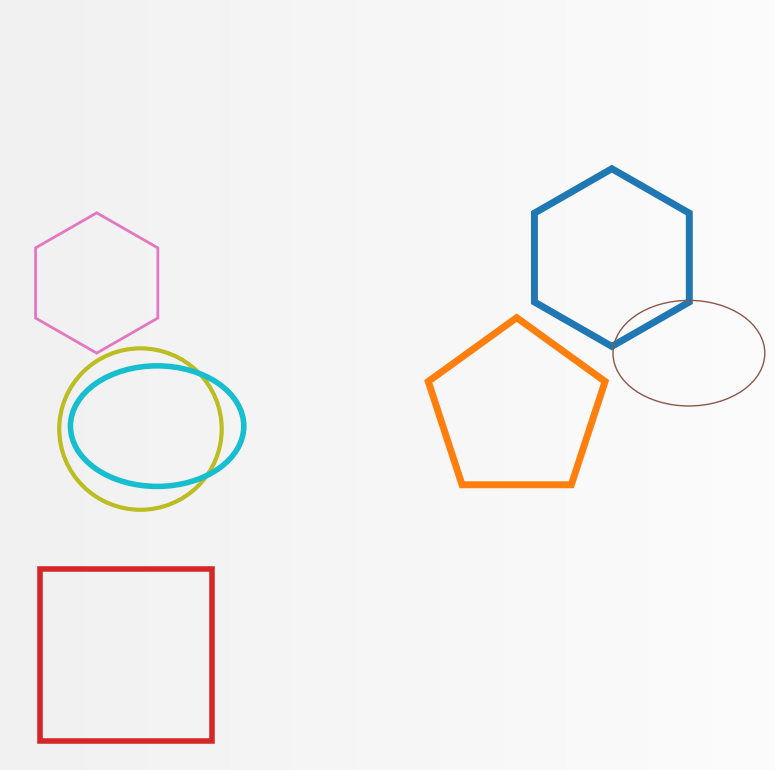[{"shape": "hexagon", "thickness": 2.5, "radius": 0.58, "center": [0.79, 0.666]}, {"shape": "pentagon", "thickness": 2.5, "radius": 0.6, "center": [0.667, 0.467]}, {"shape": "square", "thickness": 2, "radius": 0.56, "center": [0.163, 0.15]}, {"shape": "oval", "thickness": 0.5, "radius": 0.49, "center": [0.889, 0.541]}, {"shape": "hexagon", "thickness": 1, "radius": 0.46, "center": [0.125, 0.632]}, {"shape": "circle", "thickness": 1.5, "radius": 0.52, "center": [0.181, 0.443]}, {"shape": "oval", "thickness": 2, "radius": 0.56, "center": [0.203, 0.447]}]